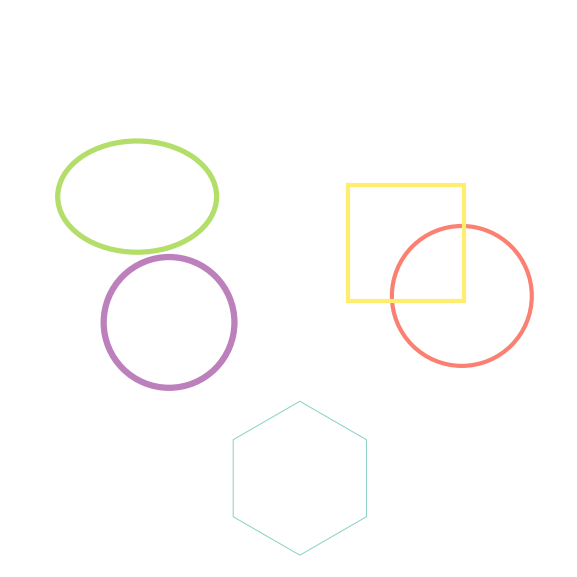[{"shape": "hexagon", "thickness": 0.5, "radius": 0.67, "center": [0.519, 0.171]}, {"shape": "circle", "thickness": 2, "radius": 0.61, "center": [0.8, 0.487]}, {"shape": "oval", "thickness": 2.5, "radius": 0.69, "center": [0.237, 0.659]}, {"shape": "circle", "thickness": 3, "radius": 0.57, "center": [0.293, 0.441]}, {"shape": "square", "thickness": 2, "radius": 0.5, "center": [0.703, 0.578]}]